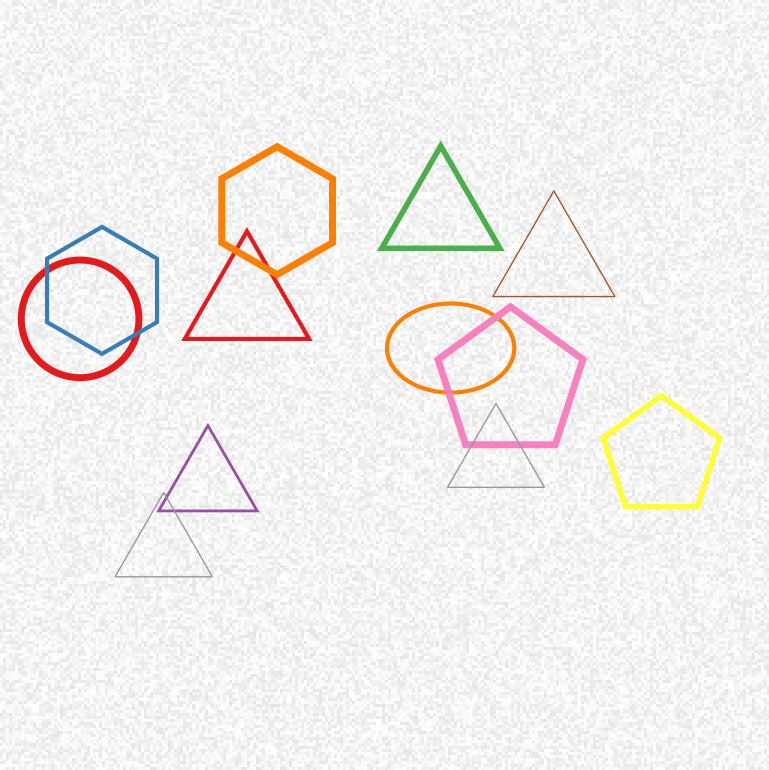[{"shape": "circle", "thickness": 2.5, "radius": 0.38, "center": [0.104, 0.586]}, {"shape": "triangle", "thickness": 1.5, "radius": 0.47, "center": [0.321, 0.606]}, {"shape": "hexagon", "thickness": 1.5, "radius": 0.41, "center": [0.133, 0.623]}, {"shape": "triangle", "thickness": 2, "radius": 0.44, "center": [0.572, 0.722]}, {"shape": "triangle", "thickness": 1, "radius": 0.37, "center": [0.27, 0.373]}, {"shape": "oval", "thickness": 1.5, "radius": 0.41, "center": [0.585, 0.548]}, {"shape": "hexagon", "thickness": 2.5, "radius": 0.42, "center": [0.36, 0.726]}, {"shape": "pentagon", "thickness": 2, "radius": 0.4, "center": [0.859, 0.406]}, {"shape": "triangle", "thickness": 0.5, "radius": 0.46, "center": [0.719, 0.661]}, {"shape": "pentagon", "thickness": 2.5, "radius": 0.5, "center": [0.663, 0.503]}, {"shape": "triangle", "thickness": 0.5, "radius": 0.37, "center": [0.213, 0.287]}, {"shape": "triangle", "thickness": 0.5, "radius": 0.36, "center": [0.644, 0.403]}]